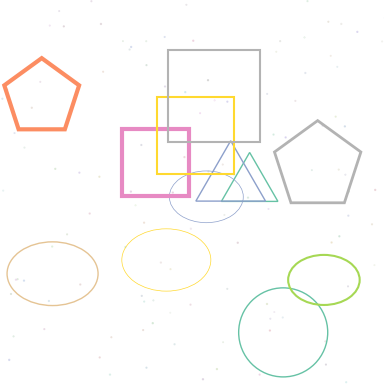[{"shape": "triangle", "thickness": 1, "radius": 0.42, "center": [0.648, 0.519]}, {"shape": "circle", "thickness": 1, "radius": 0.58, "center": [0.736, 0.137]}, {"shape": "pentagon", "thickness": 3, "radius": 0.51, "center": [0.108, 0.747]}, {"shape": "triangle", "thickness": 1, "radius": 0.52, "center": [0.599, 0.53]}, {"shape": "oval", "thickness": 0.5, "radius": 0.48, "center": [0.536, 0.489]}, {"shape": "square", "thickness": 3, "radius": 0.44, "center": [0.404, 0.578]}, {"shape": "oval", "thickness": 1.5, "radius": 0.46, "center": [0.841, 0.273]}, {"shape": "square", "thickness": 1.5, "radius": 0.5, "center": [0.508, 0.648]}, {"shape": "oval", "thickness": 0.5, "radius": 0.58, "center": [0.432, 0.325]}, {"shape": "oval", "thickness": 1, "radius": 0.59, "center": [0.137, 0.289]}, {"shape": "square", "thickness": 1.5, "radius": 0.6, "center": [0.557, 0.751]}, {"shape": "pentagon", "thickness": 2, "radius": 0.59, "center": [0.825, 0.569]}]